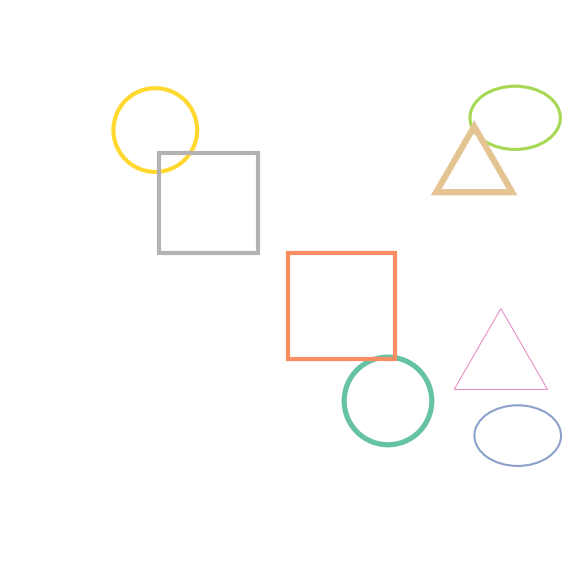[{"shape": "circle", "thickness": 2.5, "radius": 0.38, "center": [0.672, 0.305]}, {"shape": "square", "thickness": 2, "radius": 0.46, "center": [0.592, 0.469]}, {"shape": "oval", "thickness": 1, "radius": 0.37, "center": [0.897, 0.245]}, {"shape": "triangle", "thickness": 0.5, "radius": 0.47, "center": [0.867, 0.371]}, {"shape": "oval", "thickness": 1.5, "radius": 0.39, "center": [0.892, 0.795]}, {"shape": "circle", "thickness": 2, "radius": 0.36, "center": [0.269, 0.774]}, {"shape": "triangle", "thickness": 3, "radius": 0.38, "center": [0.821, 0.704]}, {"shape": "square", "thickness": 2, "radius": 0.43, "center": [0.362, 0.648]}]